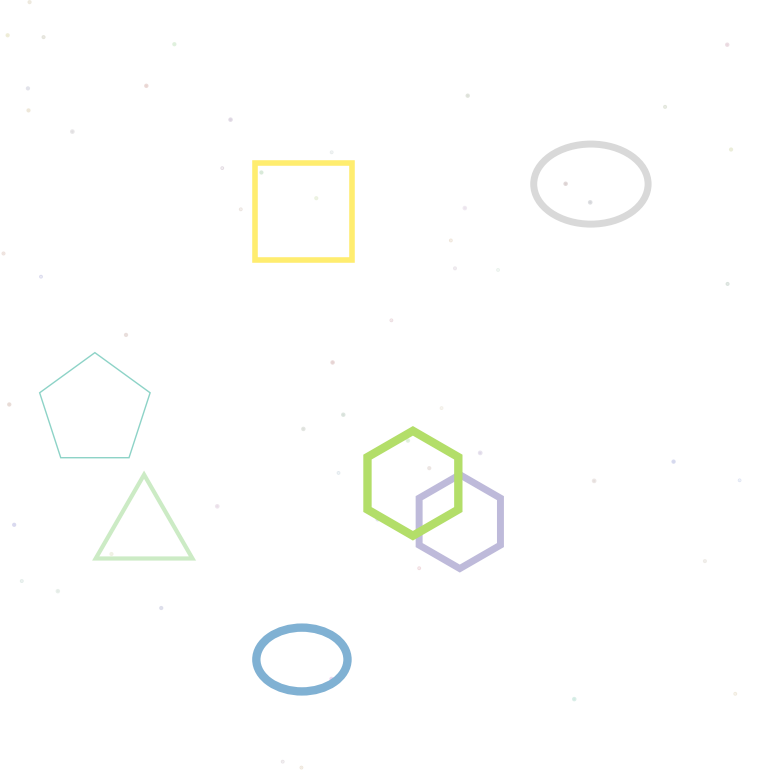[{"shape": "pentagon", "thickness": 0.5, "radius": 0.38, "center": [0.123, 0.467]}, {"shape": "hexagon", "thickness": 2.5, "radius": 0.3, "center": [0.597, 0.323]}, {"shape": "oval", "thickness": 3, "radius": 0.3, "center": [0.392, 0.143]}, {"shape": "hexagon", "thickness": 3, "radius": 0.34, "center": [0.536, 0.372]}, {"shape": "oval", "thickness": 2.5, "radius": 0.37, "center": [0.767, 0.761]}, {"shape": "triangle", "thickness": 1.5, "radius": 0.36, "center": [0.187, 0.311]}, {"shape": "square", "thickness": 2, "radius": 0.32, "center": [0.394, 0.726]}]